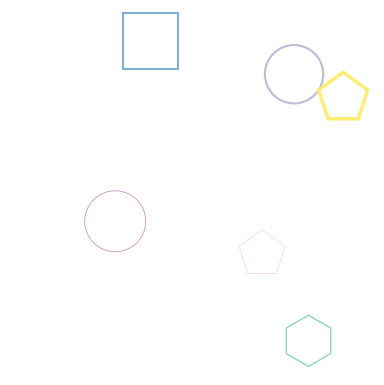[{"shape": "hexagon", "thickness": 1, "radius": 0.33, "center": [0.801, 0.115]}, {"shape": "circle", "thickness": 1.5, "radius": 0.38, "center": [0.764, 0.807]}, {"shape": "square", "thickness": 1.5, "radius": 0.36, "center": [0.391, 0.894]}, {"shape": "pentagon", "thickness": 0.5, "radius": 0.32, "center": [0.681, 0.34]}, {"shape": "circle", "thickness": 0.5, "radius": 0.4, "center": [0.299, 0.425]}, {"shape": "pentagon", "thickness": 2.5, "radius": 0.33, "center": [0.891, 0.745]}]